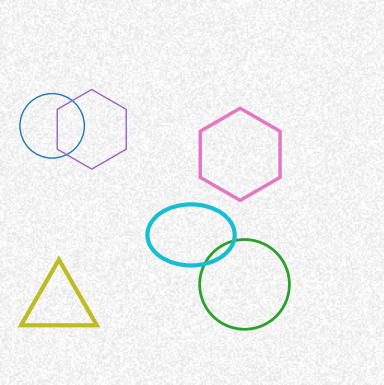[{"shape": "circle", "thickness": 1, "radius": 0.42, "center": [0.135, 0.673]}, {"shape": "circle", "thickness": 2, "radius": 0.58, "center": [0.635, 0.261]}, {"shape": "hexagon", "thickness": 1, "radius": 0.52, "center": [0.238, 0.664]}, {"shape": "hexagon", "thickness": 2.5, "radius": 0.6, "center": [0.624, 0.599]}, {"shape": "triangle", "thickness": 3, "radius": 0.57, "center": [0.153, 0.212]}, {"shape": "oval", "thickness": 3, "radius": 0.57, "center": [0.496, 0.39]}]